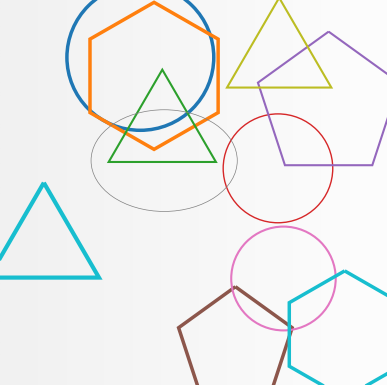[{"shape": "circle", "thickness": 2.5, "radius": 0.95, "center": [0.362, 0.851]}, {"shape": "hexagon", "thickness": 2.5, "radius": 0.95, "center": [0.398, 0.803]}, {"shape": "triangle", "thickness": 1.5, "radius": 0.8, "center": [0.419, 0.659]}, {"shape": "circle", "thickness": 1, "radius": 0.71, "center": [0.717, 0.563]}, {"shape": "pentagon", "thickness": 1.5, "radius": 0.96, "center": [0.848, 0.726]}, {"shape": "pentagon", "thickness": 2.5, "radius": 0.77, "center": [0.607, 0.101]}, {"shape": "circle", "thickness": 1.5, "radius": 0.67, "center": [0.732, 0.277]}, {"shape": "oval", "thickness": 0.5, "radius": 0.94, "center": [0.424, 0.583]}, {"shape": "triangle", "thickness": 1.5, "radius": 0.78, "center": [0.72, 0.85]}, {"shape": "hexagon", "thickness": 2.5, "radius": 0.83, "center": [0.89, 0.131]}, {"shape": "triangle", "thickness": 3, "radius": 0.82, "center": [0.113, 0.361]}]